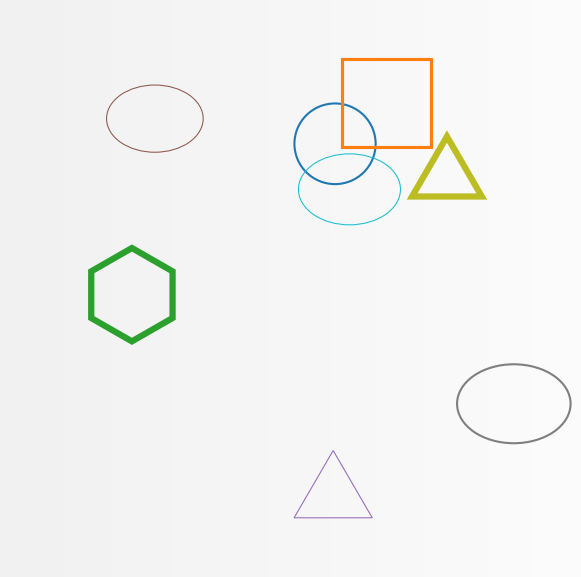[{"shape": "circle", "thickness": 1, "radius": 0.35, "center": [0.576, 0.75]}, {"shape": "square", "thickness": 1.5, "radius": 0.38, "center": [0.665, 0.821]}, {"shape": "hexagon", "thickness": 3, "radius": 0.4, "center": [0.227, 0.489]}, {"shape": "triangle", "thickness": 0.5, "radius": 0.39, "center": [0.573, 0.141]}, {"shape": "oval", "thickness": 0.5, "radius": 0.42, "center": [0.266, 0.794]}, {"shape": "oval", "thickness": 1, "radius": 0.49, "center": [0.884, 0.3]}, {"shape": "triangle", "thickness": 3, "radius": 0.35, "center": [0.769, 0.694]}, {"shape": "oval", "thickness": 0.5, "radius": 0.44, "center": [0.601, 0.671]}]